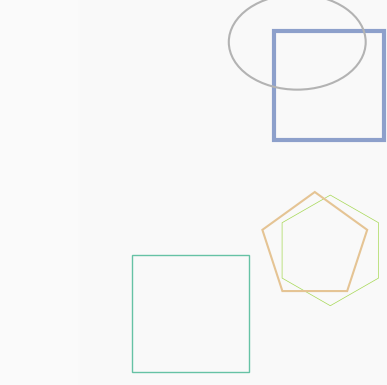[{"shape": "square", "thickness": 1, "radius": 0.75, "center": [0.491, 0.186]}, {"shape": "square", "thickness": 3, "radius": 0.71, "center": [0.85, 0.777]}, {"shape": "hexagon", "thickness": 0.5, "radius": 0.72, "center": [0.852, 0.35]}, {"shape": "pentagon", "thickness": 1.5, "radius": 0.71, "center": [0.812, 0.359]}, {"shape": "oval", "thickness": 1.5, "radius": 0.88, "center": [0.767, 0.891]}]